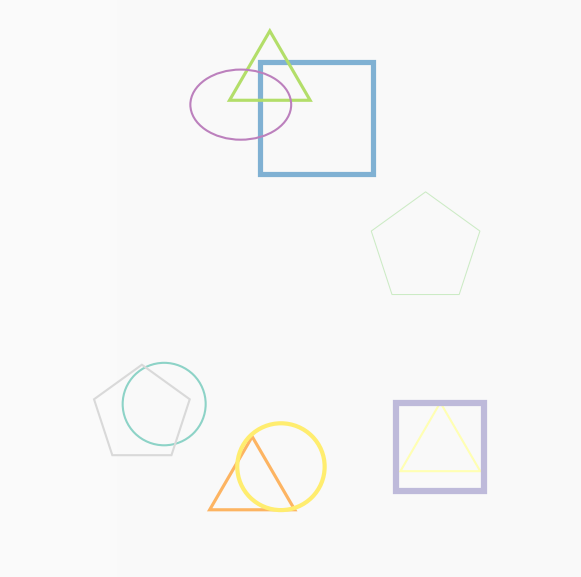[{"shape": "circle", "thickness": 1, "radius": 0.36, "center": [0.282, 0.299]}, {"shape": "triangle", "thickness": 1, "radius": 0.4, "center": [0.758, 0.223]}, {"shape": "square", "thickness": 3, "radius": 0.38, "center": [0.757, 0.225]}, {"shape": "square", "thickness": 2.5, "radius": 0.49, "center": [0.545, 0.795]}, {"shape": "triangle", "thickness": 1.5, "radius": 0.42, "center": [0.434, 0.159]}, {"shape": "triangle", "thickness": 1.5, "radius": 0.4, "center": [0.464, 0.866]}, {"shape": "pentagon", "thickness": 1, "radius": 0.43, "center": [0.244, 0.281]}, {"shape": "oval", "thickness": 1, "radius": 0.43, "center": [0.414, 0.818]}, {"shape": "pentagon", "thickness": 0.5, "radius": 0.49, "center": [0.732, 0.569]}, {"shape": "circle", "thickness": 2, "radius": 0.38, "center": [0.483, 0.191]}]